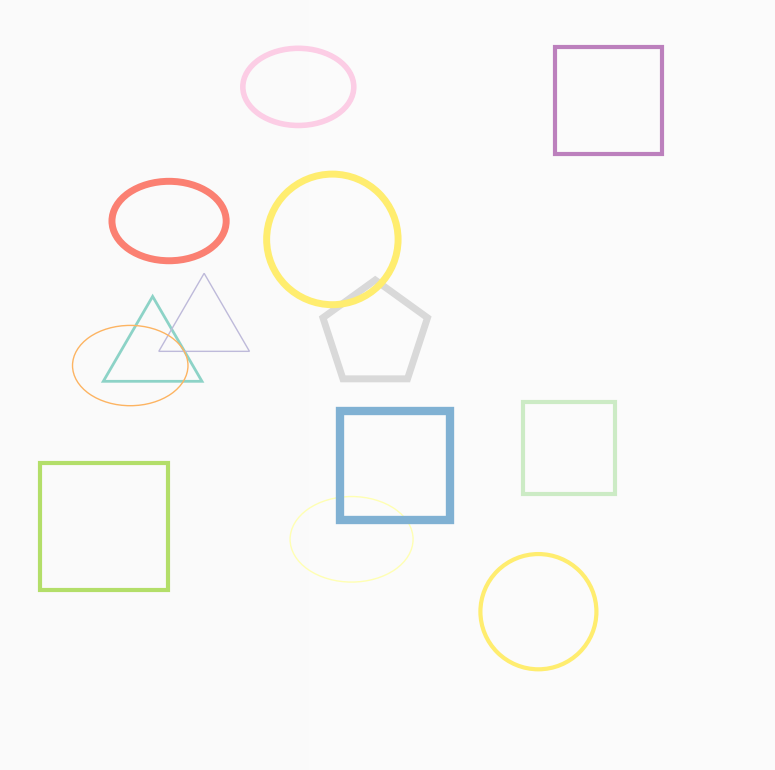[{"shape": "triangle", "thickness": 1, "radius": 0.37, "center": [0.197, 0.542]}, {"shape": "oval", "thickness": 0.5, "radius": 0.4, "center": [0.454, 0.3]}, {"shape": "triangle", "thickness": 0.5, "radius": 0.34, "center": [0.263, 0.577]}, {"shape": "oval", "thickness": 2.5, "radius": 0.37, "center": [0.218, 0.713]}, {"shape": "square", "thickness": 3, "radius": 0.36, "center": [0.51, 0.395]}, {"shape": "oval", "thickness": 0.5, "radius": 0.37, "center": [0.168, 0.525]}, {"shape": "square", "thickness": 1.5, "radius": 0.42, "center": [0.134, 0.316]}, {"shape": "oval", "thickness": 2, "radius": 0.36, "center": [0.385, 0.887]}, {"shape": "pentagon", "thickness": 2.5, "radius": 0.35, "center": [0.484, 0.565]}, {"shape": "square", "thickness": 1.5, "radius": 0.35, "center": [0.785, 0.869]}, {"shape": "square", "thickness": 1.5, "radius": 0.3, "center": [0.734, 0.418]}, {"shape": "circle", "thickness": 2.5, "radius": 0.42, "center": [0.429, 0.689]}, {"shape": "circle", "thickness": 1.5, "radius": 0.37, "center": [0.695, 0.206]}]